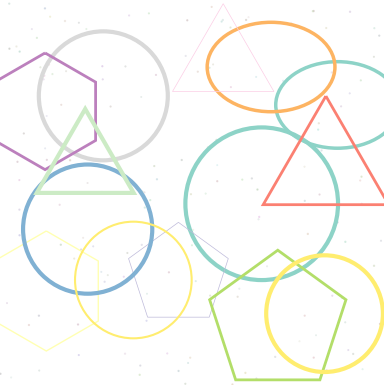[{"shape": "oval", "thickness": 2.5, "radius": 0.8, "center": [0.877, 0.727]}, {"shape": "circle", "thickness": 3, "radius": 0.99, "center": [0.68, 0.471]}, {"shape": "hexagon", "thickness": 1, "radius": 0.78, "center": [0.12, 0.244]}, {"shape": "pentagon", "thickness": 0.5, "radius": 0.68, "center": [0.463, 0.286]}, {"shape": "triangle", "thickness": 2, "radius": 0.94, "center": [0.846, 0.562]}, {"shape": "circle", "thickness": 3, "radius": 0.84, "center": [0.228, 0.405]}, {"shape": "oval", "thickness": 2.5, "radius": 0.83, "center": [0.704, 0.826]}, {"shape": "pentagon", "thickness": 2, "radius": 0.93, "center": [0.722, 0.164]}, {"shape": "triangle", "thickness": 0.5, "radius": 0.76, "center": [0.58, 0.838]}, {"shape": "circle", "thickness": 3, "radius": 0.84, "center": [0.268, 0.751]}, {"shape": "hexagon", "thickness": 2, "radius": 0.76, "center": [0.117, 0.711]}, {"shape": "triangle", "thickness": 3, "radius": 0.73, "center": [0.221, 0.572]}, {"shape": "circle", "thickness": 1.5, "radius": 0.76, "center": [0.346, 0.273]}, {"shape": "circle", "thickness": 3, "radius": 0.76, "center": [0.843, 0.185]}]